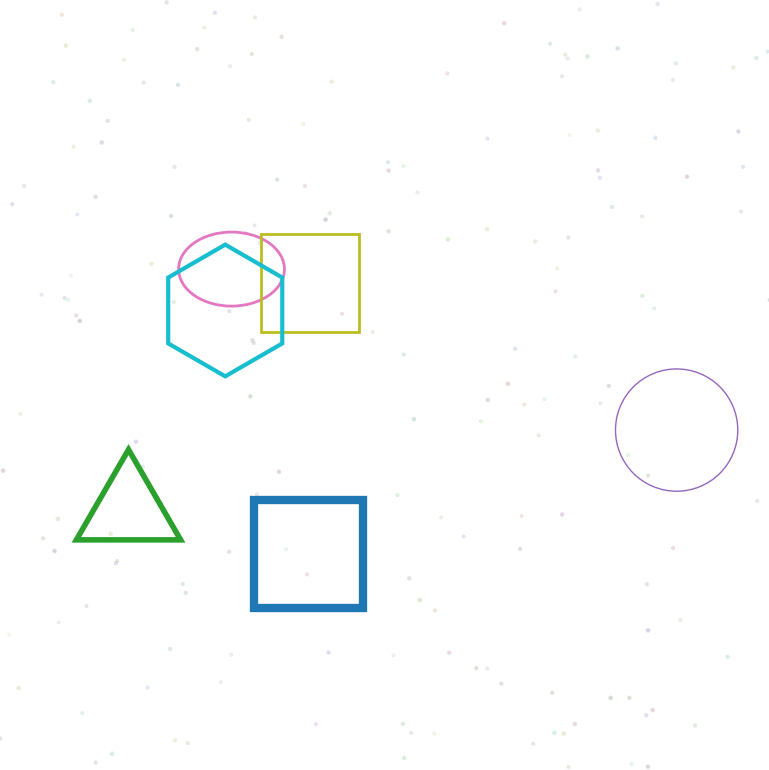[{"shape": "square", "thickness": 3, "radius": 0.35, "center": [0.401, 0.28]}, {"shape": "triangle", "thickness": 2, "radius": 0.39, "center": [0.167, 0.338]}, {"shape": "circle", "thickness": 0.5, "radius": 0.4, "center": [0.879, 0.441]}, {"shape": "oval", "thickness": 1, "radius": 0.34, "center": [0.301, 0.651]}, {"shape": "square", "thickness": 1, "radius": 0.32, "center": [0.403, 0.632]}, {"shape": "hexagon", "thickness": 1.5, "radius": 0.43, "center": [0.293, 0.597]}]